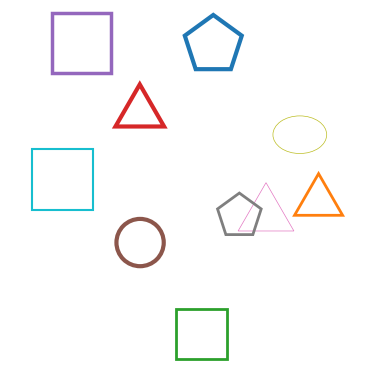[{"shape": "pentagon", "thickness": 3, "radius": 0.39, "center": [0.554, 0.883]}, {"shape": "triangle", "thickness": 2, "radius": 0.36, "center": [0.827, 0.477]}, {"shape": "square", "thickness": 2, "radius": 0.33, "center": [0.523, 0.132]}, {"shape": "triangle", "thickness": 3, "radius": 0.36, "center": [0.363, 0.708]}, {"shape": "square", "thickness": 2.5, "radius": 0.39, "center": [0.212, 0.889]}, {"shape": "circle", "thickness": 3, "radius": 0.31, "center": [0.364, 0.37]}, {"shape": "triangle", "thickness": 0.5, "radius": 0.42, "center": [0.691, 0.442]}, {"shape": "pentagon", "thickness": 2, "radius": 0.3, "center": [0.622, 0.439]}, {"shape": "oval", "thickness": 0.5, "radius": 0.35, "center": [0.779, 0.65]}, {"shape": "square", "thickness": 1.5, "radius": 0.4, "center": [0.163, 0.534]}]